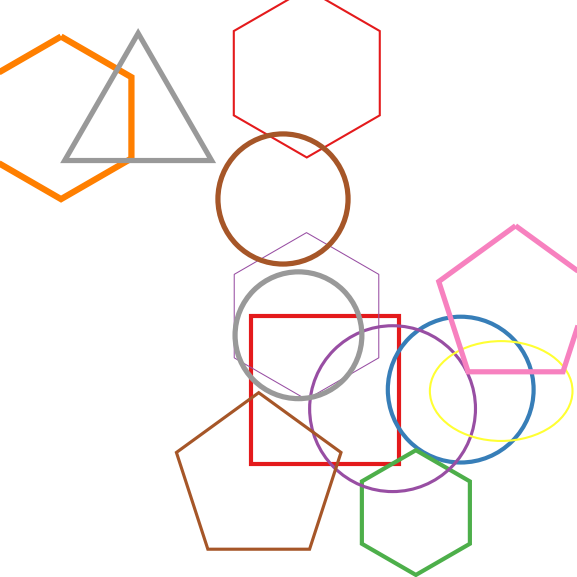[{"shape": "square", "thickness": 2, "radius": 0.64, "center": [0.563, 0.324]}, {"shape": "hexagon", "thickness": 1, "radius": 0.73, "center": [0.531, 0.872]}, {"shape": "circle", "thickness": 2, "radius": 0.63, "center": [0.798, 0.324]}, {"shape": "hexagon", "thickness": 2, "radius": 0.54, "center": [0.72, 0.112]}, {"shape": "hexagon", "thickness": 0.5, "radius": 0.72, "center": [0.531, 0.452]}, {"shape": "circle", "thickness": 1.5, "radius": 0.72, "center": [0.68, 0.292]}, {"shape": "hexagon", "thickness": 3, "radius": 0.7, "center": [0.106, 0.795]}, {"shape": "oval", "thickness": 1, "radius": 0.62, "center": [0.868, 0.322]}, {"shape": "circle", "thickness": 2.5, "radius": 0.56, "center": [0.49, 0.655]}, {"shape": "pentagon", "thickness": 1.5, "radius": 0.75, "center": [0.448, 0.169]}, {"shape": "pentagon", "thickness": 2.5, "radius": 0.7, "center": [0.893, 0.468]}, {"shape": "circle", "thickness": 2.5, "radius": 0.55, "center": [0.517, 0.419]}, {"shape": "triangle", "thickness": 2.5, "radius": 0.73, "center": [0.239, 0.795]}]